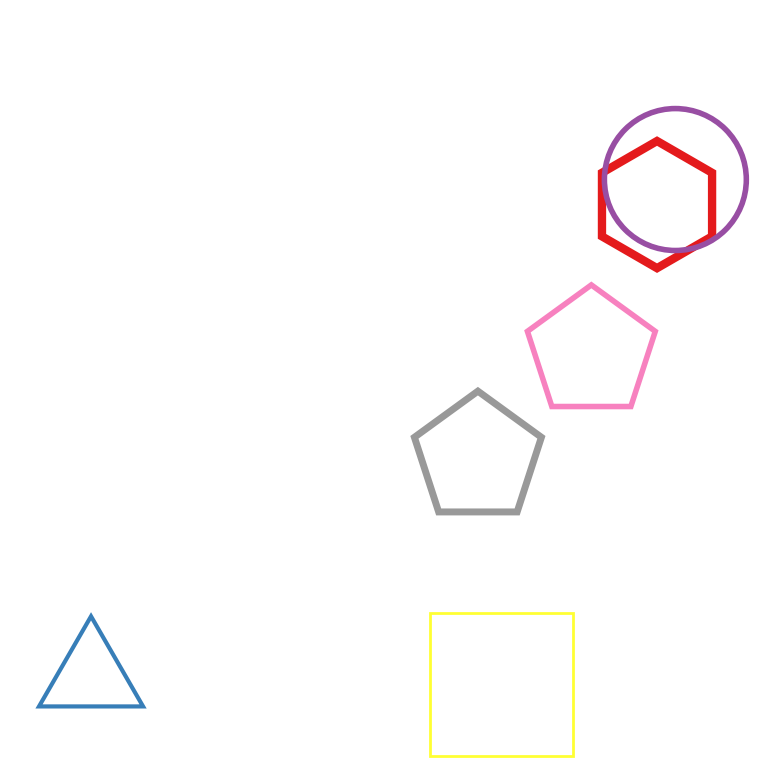[{"shape": "hexagon", "thickness": 3, "radius": 0.41, "center": [0.853, 0.734]}, {"shape": "triangle", "thickness": 1.5, "radius": 0.39, "center": [0.118, 0.122]}, {"shape": "circle", "thickness": 2, "radius": 0.46, "center": [0.877, 0.767]}, {"shape": "square", "thickness": 1, "radius": 0.46, "center": [0.651, 0.111]}, {"shape": "pentagon", "thickness": 2, "radius": 0.44, "center": [0.768, 0.543]}, {"shape": "pentagon", "thickness": 2.5, "radius": 0.43, "center": [0.621, 0.405]}]